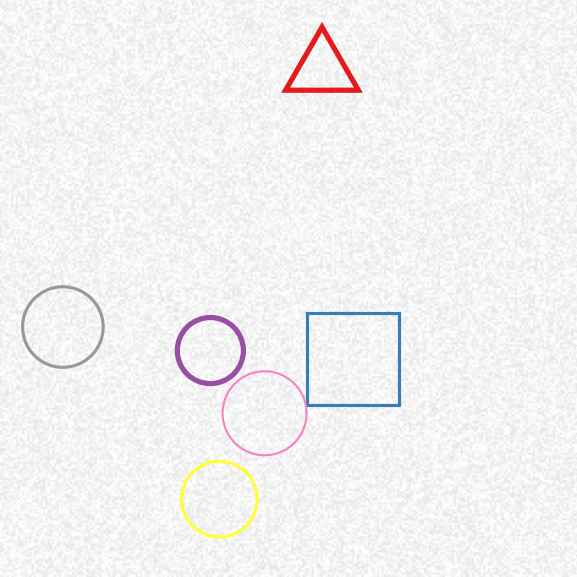[{"shape": "triangle", "thickness": 2.5, "radius": 0.36, "center": [0.558, 0.879]}, {"shape": "square", "thickness": 1.5, "radius": 0.4, "center": [0.611, 0.378]}, {"shape": "circle", "thickness": 2.5, "radius": 0.29, "center": [0.364, 0.392]}, {"shape": "circle", "thickness": 1.5, "radius": 0.33, "center": [0.38, 0.135]}, {"shape": "circle", "thickness": 1, "radius": 0.36, "center": [0.458, 0.283]}, {"shape": "circle", "thickness": 1.5, "radius": 0.35, "center": [0.109, 0.433]}]